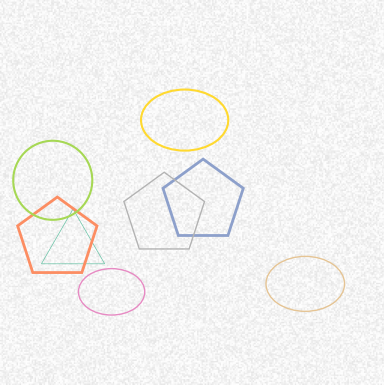[{"shape": "triangle", "thickness": 0.5, "radius": 0.47, "center": [0.19, 0.362]}, {"shape": "pentagon", "thickness": 2, "radius": 0.54, "center": [0.149, 0.38]}, {"shape": "pentagon", "thickness": 2, "radius": 0.55, "center": [0.528, 0.477]}, {"shape": "oval", "thickness": 1, "radius": 0.43, "center": [0.29, 0.242]}, {"shape": "circle", "thickness": 1.5, "radius": 0.51, "center": [0.137, 0.532]}, {"shape": "oval", "thickness": 1.5, "radius": 0.57, "center": [0.48, 0.688]}, {"shape": "oval", "thickness": 1, "radius": 0.51, "center": [0.793, 0.263]}, {"shape": "pentagon", "thickness": 1, "radius": 0.55, "center": [0.426, 0.442]}]